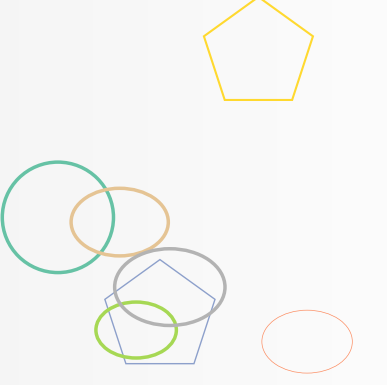[{"shape": "circle", "thickness": 2.5, "radius": 0.72, "center": [0.149, 0.435]}, {"shape": "oval", "thickness": 0.5, "radius": 0.58, "center": [0.793, 0.113]}, {"shape": "pentagon", "thickness": 1, "radius": 0.75, "center": [0.413, 0.176]}, {"shape": "oval", "thickness": 2.5, "radius": 0.52, "center": [0.351, 0.143]}, {"shape": "pentagon", "thickness": 1.5, "radius": 0.74, "center": [0.667, 0.86]}, {"shape": "oval", "thickness": 2.5, "radius": 0.63, "center": [0.309, 0.423]}, {"shape": "oval", "thickness": 2.5, "radius": 0.71, "center": [0.438, 0.254]}]